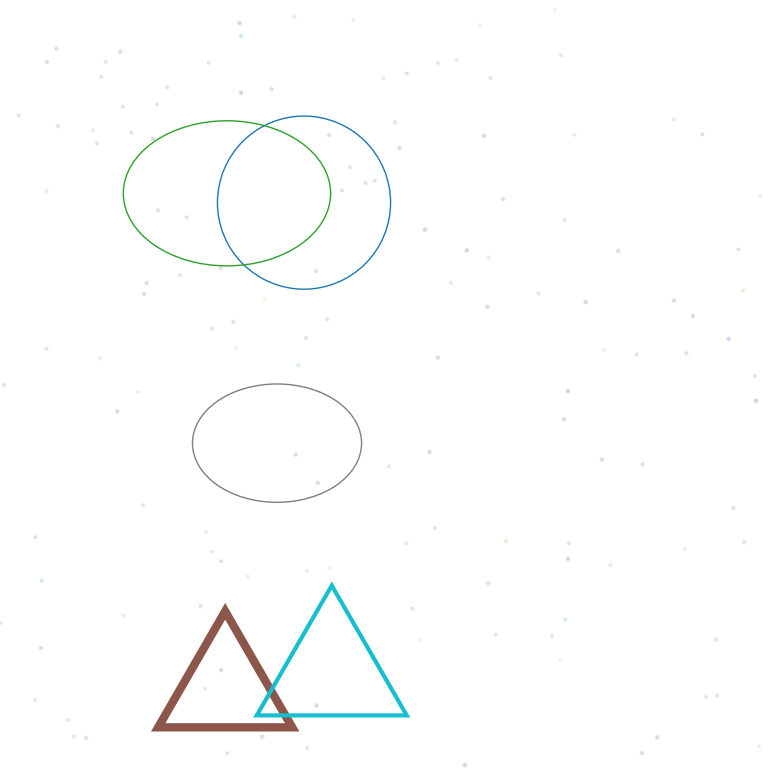[{"shape": "circle", "thickness": 0.5, "radius": 0.56, "center": [0.395, 0.737]}, {"shape": "oval", "thickness": 0.5, "radius": 0.67, "center": [0.295, 0.749]}, {"shape": "triangle", "thickness": 3, "radius": 0.5, "center": [0.292, 0.106]}, {"shape": "oval", "thickness": 0.5, "radius": 0.55, "center": [0.36, 0.424]}, {"shape": "triangle", "thickness": 1.5, "radius": 0.56, "center": [0.431, 0.127]}]